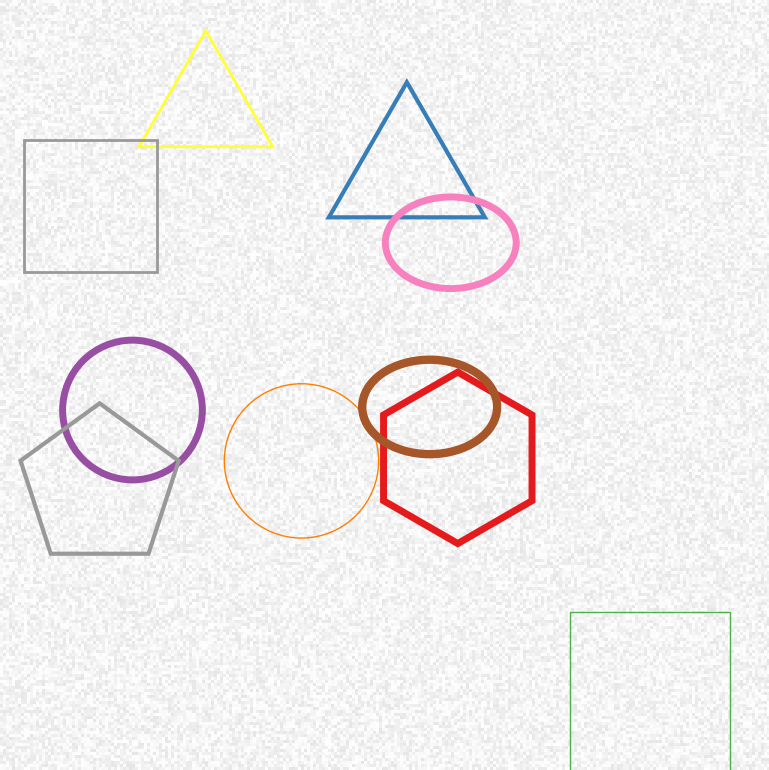[{"shape": "hexagon", "thickness": 2.5, "radius": 0.56, "center": [0.595, 0.405]}, {"shape": "triangle", "thickness": 1.5, "radius": 0.58, "center": [0.528, 0.776]}, {"shape": "square", "thickness": 0.5, "radius": 0.52, "center": [0.844, 0.101]}, {"shape": "circle", "thickness": 2.5, "radius": 0.45, "center": [0.172, 0.468]}, {"shape": "circle", "thickness": 0.5, "radius": 0.5, "center": [0.392, 0.401]}, {"shape": "triangle", "thickness": 1, "radius": 0.5, "center": [0.267, 0.86]}, {"shape": "oval", "thickness": 3, "radius": 0.44, "center": [0.558, 0.472]}, {"shape": "oval", "thickness": 2.5, "radius": 0.42, "center": [0.585, 0.685]}, {"shape": "square", "thickness": 1, "radius": 0.43, "center": [0.117, 0.733]}, {"shape": "pentagon", "thickness": 1.5, "radius": 0.54, "center": [0.129, 0.368]}]